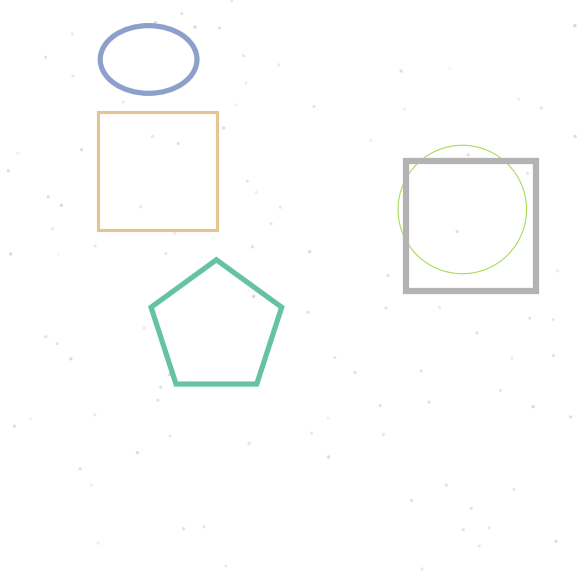[{"shape": "pentagon", "thickness": 2.5, "radius": 0.59, "center": [0.375, 0.43]}, {"shape": "oval", "thickness": 2.5, "radius": 0.42, "center": [0.257, 0.896]}, {"shape": "circle", "thickness": 0.5, "radius": 0.56, "center": [0.801, 0.636]}, {"shape": "square", "thickness": 1.5, "radius": 0.51, "center": [0.273, 0.703]}, {"shape": "square", "thickness": 3, "radius": 0.56, "center": [0.815, 0.608]}]